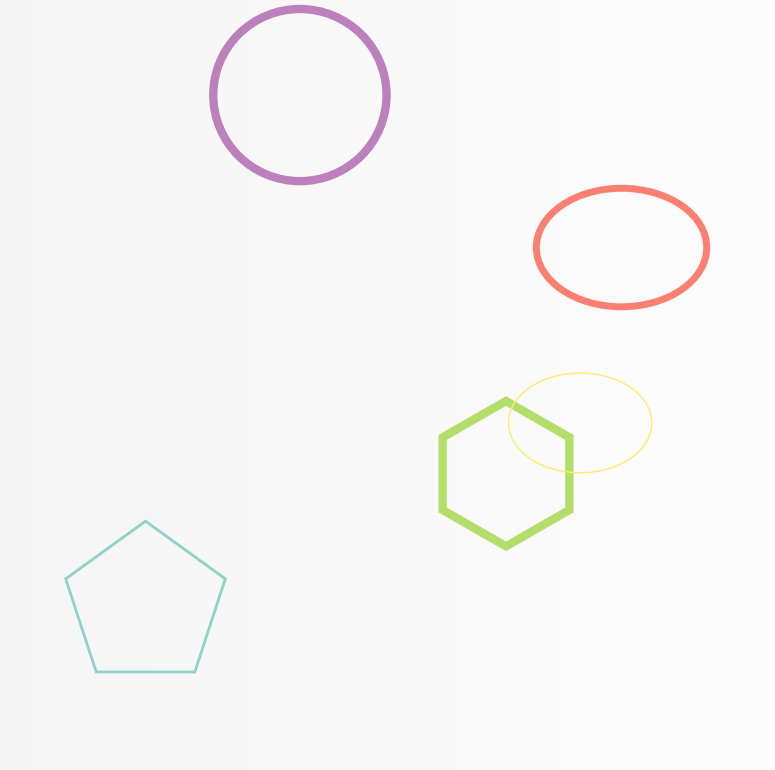[{"shape": "pentagon", "thickness": 1, "radius": 0.54, "center": [0.188, 0.215]}, {"shape": "oval", "thickness": 2.5, "radius": 0.55, "center": [0.802, 0.679]}, {"shape": "hexagon", "thickness": 3, "radius": 0.47, "center": [0.653, 0.385]}, {"shape": "circle", "thickness": 3, "radius": 0.56, "center": [0.387, 0.877]}, {"shape": "oval", "thickness": 0.5, "radius": 0.46, "center": [0.749, 0.451]}]